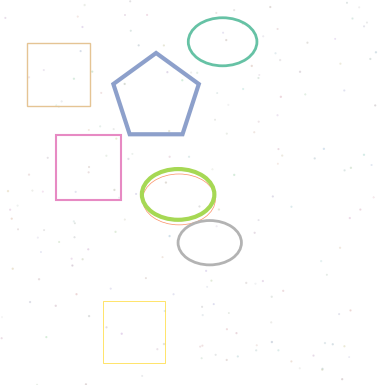[{"shape": "oval", "thickness": 2, "radius": 0.45, "center": [0.578, 0.891]}, {"shape": "oval", "thickness": 0.5, "radius": 0.47, "center": [0.465, 0.482]}, {"shape": "pentagon", "thickness": 3, "radius": 0.58, "center": [0.405, 0.746]}, {"shape": "square", "thickness": 1.5, "radius": 0.42, "center": [0.23, 0.564]}, {"shape": "oval", "thickness": 3, "radius": 0.47, "center": [0.463, 0.495]}, {"shape": "square", "thickness": 0.5, "radius": 0.4, "center": [0.348, 0.138]}, {"shape": "square", "thickness": 1, "radius": 0.41, "center": [0.152, 0.807]}, {"shape": "oval", "thickness": 2, "radius": 0.41, "center": [0.545, 0.37]}]